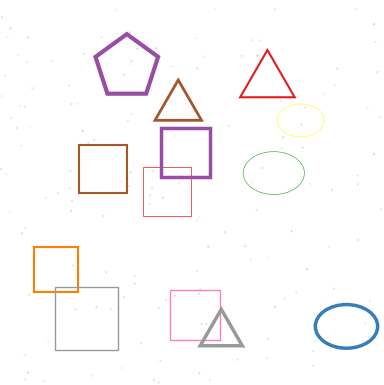[{"shape": "square", "thickness": 0.5, "radius": 0.31, "center": [0.434, 0.503]}, {"shape": "triangle", "thickness": 1.5, "radius": 0.41, "center": [0.695, 0.788]}, {"shape": "oval", "thickness": 2.5, "radius": 0.4, "center": [0.9, 0.152]}, {"shape": "oval", "thickness": 0.5, "radius": 0.4, "center": [0.711, 0.55]}, {"shape": "pentagon", "thickness": 3, "radius": 0.43, "center": [0.329, 0.826]}, {"shape": "square", "thickness": 2.5, "radius": 0.32, "center": [0.481, 0.604]}, {"shape": "square", "thickness": 1.5, "radius": 0.29, "center": [0.145, 0.3]}, {"shape": "oval", "thickness": 0.5, "radius": 0.3, "center": [0.781, 0.687]}, {"shape": "triangle", "thickness": 2, "radius": 0.35, "center": [0.463, 0.722]}, {"shape": "square", "thickness": 1.5, "radius": 0.31, "center": [0.267, 0.56]}, {"shape": "square", "thickness": 1, "radius": 0.32, "center": [0.507, 0.181]}, {"shape": "triangle", "thickness": 2.5, "radius": 0.32, "center": [0.575, 0.134]}, {"shape": "square", "thickness": 1, "radius": 0.41, "center": [0.225, 0.173]}]